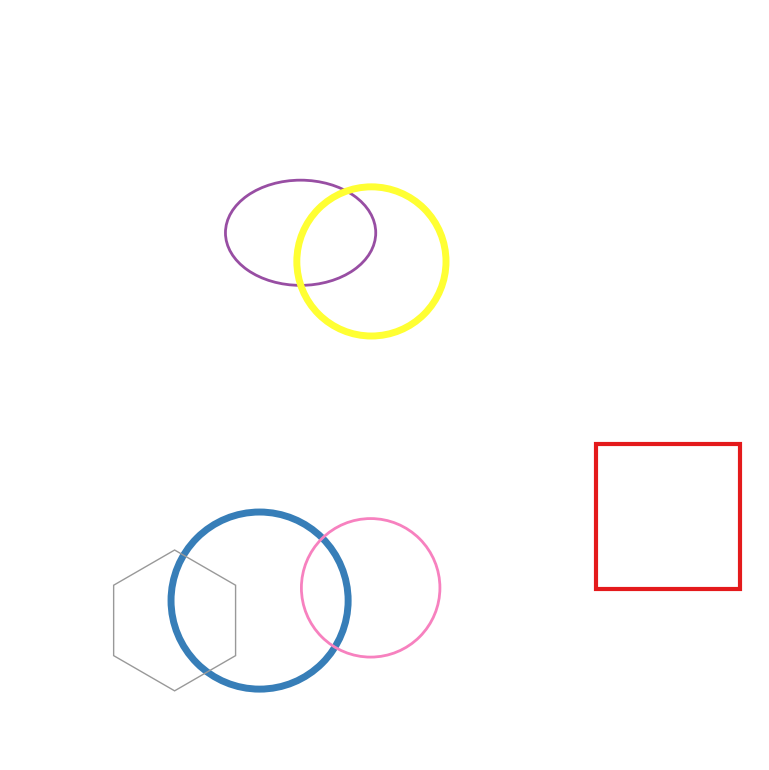[{"shape": "square", "thickness": 1.5, "radius": 0.47, "center": [0.867, 0.329]}, {"shape": "circle", "thickness": 2.5, "radius": 0.57, "center": [0.337, 0.22]}, {"shape": "oval", "thickness": 1, "radius": 0.49, "center": [0.39, 0.698]}, {"shape": "circle", "thickness": 2.5, "radius": 0.48, "center": [0.482, 0.66]}, {"shape": "circle", "thickness": 1, "radius": 0.45, "center": [0.481, 0.237]}, {"shape": "hexagon", "thickness": 0.5, "radius": 0.46, "center": [0.227, 0.194]}]